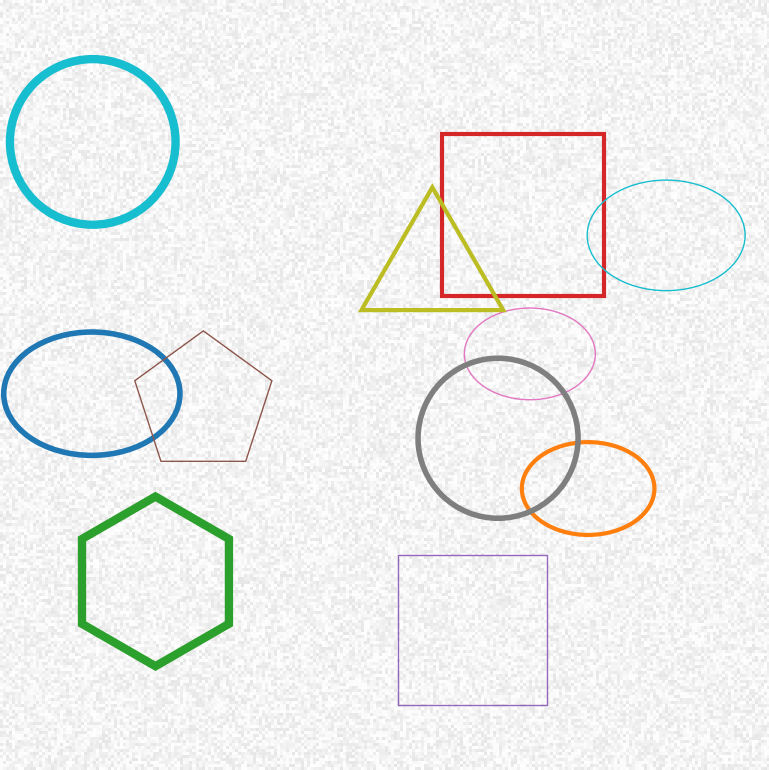[{"shape": "oval", "thickness": 2, "radius": 0.57, "center": [0.119, 0.489]}, {"shape": "oval", "thickness": 1.5, "radius": 0.43, "center": [0.764, 0.366]}, {"shape": "hexagon", "thickness": 3, "radius": 0.55, "center": [0.202, 0.245]}, {"shape": "square", "thickness": 1.5, "radius": 0.53, "center": [0.679, 0.721]}, {"shape": "square", "thickness": 0.5, "radius": 0.49, "center": [0.614, 0.182]}, {"shape": "pentagon", "thickness": 0.5, "radius": 0.47, "center": [0.264, 0.477]}, {"shape": "oval", "thickness": 0.5, "radius": 0.43, "center": [0.688, 0.54]}, {"shape": "circle", "thickness": 2, "radius": 0.52, "center": [0.647, 0.431]}, {"shape": "triangle", "thickness": 1.5, "radius": 0.53, "center": [0.561, 0.65]}, {"shape": "circle", "thickness": 3, "radius": 0.54, "center": [0.12, 0.816]}, {"shape": "oval", "thickness": 0.5, "radius": 0.51, "center": [0.865, 0.694]}]